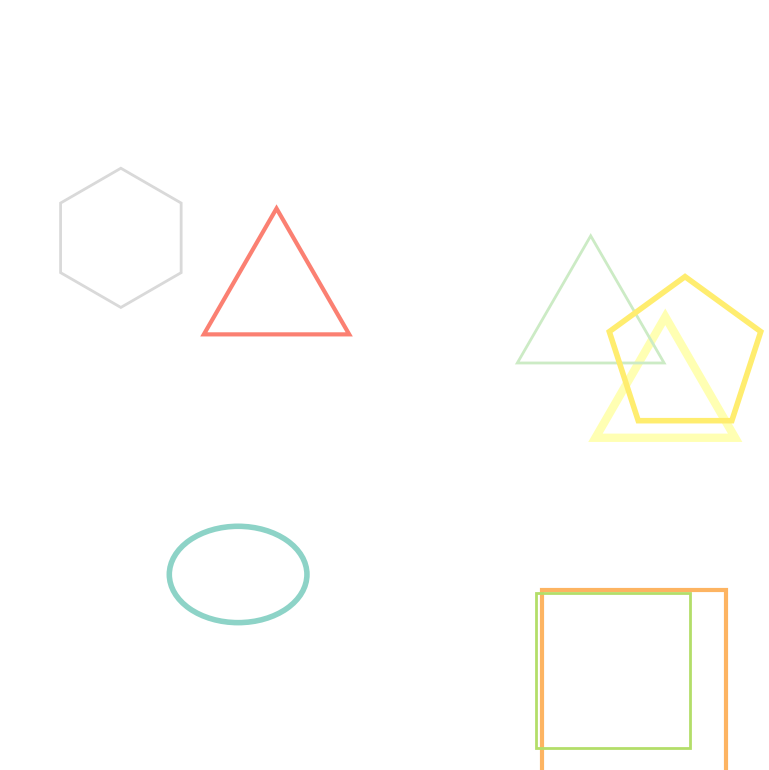[{"shape": "oval", "thickness": 2, "radius": 0.45, "center": [0.309, 0.254]}, {"shape": "triangle", "thickness": 3, "radius": 0.52, "center": [0.864, 0.484]}, {"shape": "triangle", "thickness": 1.5, "radius": 0.54, "center": [0.359, 0.62]}, {"shape": "square", "thickness": 1.5, "radius": 0.6, "center": [0.823, 0.115]}, {"shape": "square", "thickness": 1, "radius": 0.5, "center": [0.796, 0.129]}, {"shape": "hexagon", "thickness": 1, "radius": 0.45, "center": [0.157, 0.691]}, {"shape": "triangle", "thickness": 1, "radius": 0.55, "center": [0.767, 0.584]}, {"shape": "pentagon", "thickness": 2, "radius": 0.52, "center": [0.89, 0.537]}]